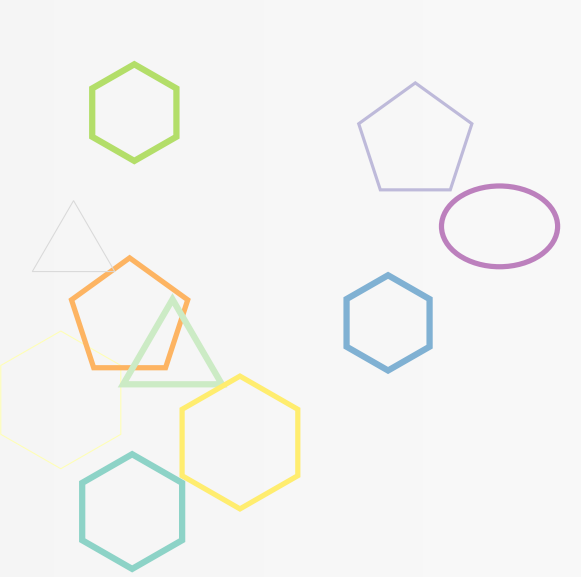[{"shape": "hexagon", "thickness": 3, "radius": 0.5, "center": [0.227, 0.113]}, {"shape": "hexagon", "thickness": 0.5, "radius": 0.6, "center": [0.105, 0.307]}, {"shape": "pentagon", "thickness": 1.5, "radius": 0.51, "center": [0.715, 0.753]}, {"shape": "hexagon", "thickness": 3, "radius": 0.41, "center": [0.668, 0.44]}, {"shape": "pentagon", "thickness": 2.5, "radius": 0.53, "center": [0.223, 0.447]}, {"shape": "hexagon", "thickness": 3, "radius": 0.42, "center": [0.231, 0.804]}, {"shape": "triangle", "thickness": 0.5, "radius": 0.41, "center": [0.127, 0.57]}, {"shape": "oval", "thickness": 2.5, "radius": 0.5, "center": [0.859, 0.607]}, {"shape": "triangle", "thickness": 3, "radius": 0.49, "center": [0.297, 0.383]}, {"shape": "hexagon", "thickness": 2.5, "radius": 0.57, "center": [0.413, 0.233]}]